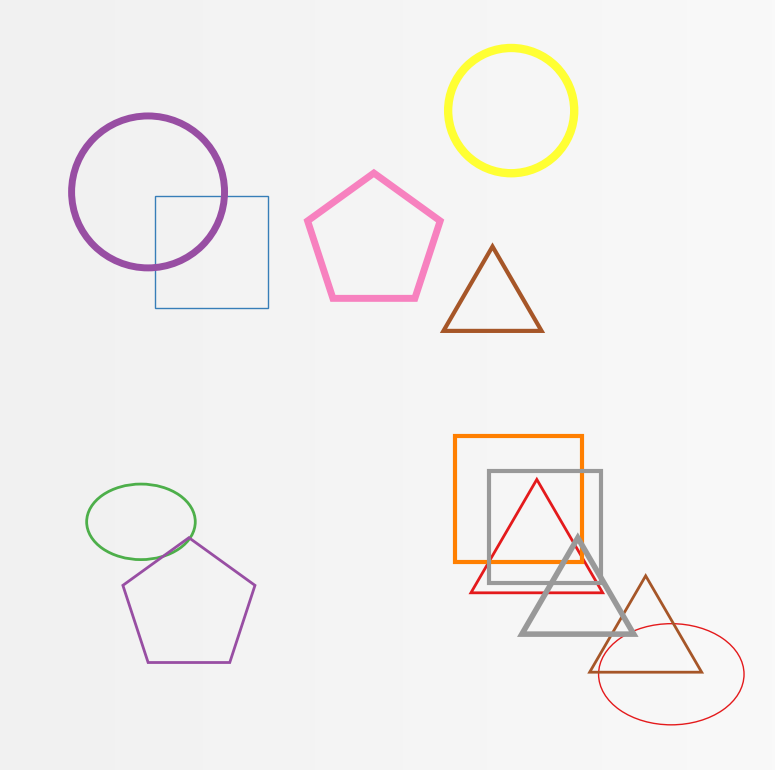[{"shape": "oval", "thickness": 0.5, "radius": 0.47, "center": [0.866, 0.124]}, {"shape": "triangle", "thickness": 1, "radius": 0.49, "center": [0.693, 0.279]}, {"shape": "square", "thickness": 0.5, "radius": 0.36, "center": [0.273, 0.673]}, {"shape": "oval", "thickness": 1, "radius": 0.35, "center": [0.182, 0.322]}, {"shape": "pentagon", "thickness": 1, "radius": 0.45, "center": [0.244, 0.212]}, {"shape": "circle", "thickness": 2.5, "radius": 0.49, "center": [0.191, 0.751]}, {"shape": "square", "thickness": 1.5, "radius": 0.41, "center": [0.669, 0.352]}, {"shape": "circle", "thickness": 3, "radius": 0.41, "center": [0.66, 0.856]}, {"shape": "triangle", "thickness": 1, "radius": 0.42, "center": [0.833, 0.169]}, {"shape": "triangle", "thickness": 1.5, "radius": 0.37, "center": [0.635, 0.607]}, {"shape": "pentagon", "thickness": 2.5, "radius": 0.45, "center": [0.482, 0.685]}, {"shape": "triangle", "thickness": 2, "radius": 0.42, "center": [0.746, 0.218]}, {"shape": "square", "thickness": 1.5, "radius": 0.36, "center": [0.703, 0.315]}]